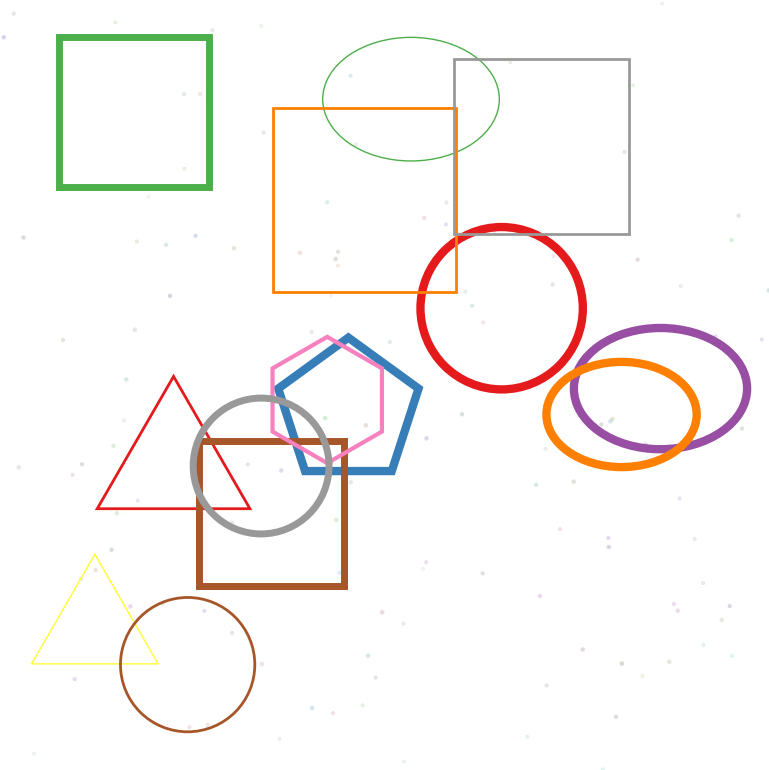[{"shape": "triangle", "thickness": 1, "radius": 0.57, "center": [0.225, 0.397]}, {"shape": "circle", "thickness": 3, "radius": 0.53, "center": [0.651, 0.6]}, {"shape": "pentagon", "thickness": 3, "radius": 0.48, "center": [0.452, 0.466]}, {"shape": "oval", "thickness": 0.5, "radius": 0.57, "center": [0.534, 0.871]}, {"shape": "square", "thickness": 2.5, "radius": 0.49, "center": [0.175, 0.855]}, {"shape": "oval", "thickness": 3, "radius": 0.56, "center": [0.858, 0.495]}, {"shape": "oval", "thickness": 3, "radius": 0.49, "center": [0.807, 0.462]}, {"shape": "square", "thickness": 1, "radius": 0.6, "center": [0.473, 0.74]}, {"shape": "triangle", "thickness": 0.5, "radius": 0.47, "center": [0.123, 0.185]}, {"shape": "circle", "thickness": 1, "radius": 0.44, "center": [0.244, 0.137]}, {"shape": "square", "thickness": 2.5, "radius": 0.47, "center": [0.352, 0.334]}, {"shape": "hexagon", "thickness": 1.5, "radius": 0.41, "center": [0.425, 0.481]}, {"shape": "square", "thickness": 1, "radius": 0.57, "center": [0.704, 0.809]}, {"shape": "circle", "thickness": 2.5, "radius": 0.44, "center": [0.339, 0.395]}]